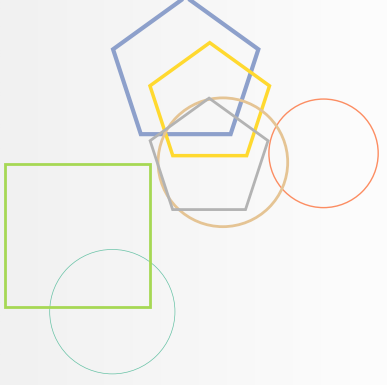[{"shape": "circle", "thickness": 0.5, "radius": 0.81, "center": [0.29, 0.19]}, {"shape": "circle", "thickness": 1, "radius": 0.71, "center": [0.835, 0.602]}, {"shape": "pentagon", "thickness": 3, "radius": 0.99, "center": [0.479, 0.811]}, {"shape": "square", "thickness": 2, "radius": 0.93, "center": [0.2, 0.388]}, {"shape": "pentagon", "thickness": 2.5, "radius": 0.81, "center": [0.541, 0.727]}, {"shape": "circle", "thickness": 2, "radius": 0.84, "center": [0.575, 0.579]}, {"shape": "pentagon", "thickness": 2, "radius": 0.8, "center": [0.54, 0.585]}]